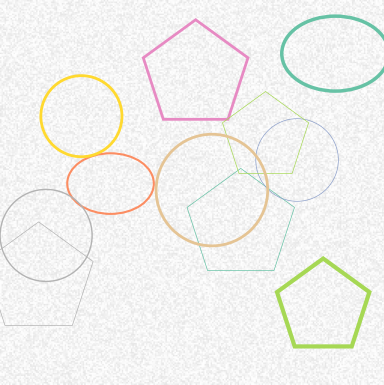[{"shape": "pentagon", "thickness": 0.5, "radius": 0.73, "center": [0.625, 0.416]}, {"shape": "oval", "thickness": 2.5, "radius": 0.7, "center": [0.871, 0.861]}, {"shape": "oval", "thickness": 1.5, "radius": 0.56, "center": [0.287, 0.523]}, {"shape": "circle", "thickness": 0.5, "radius": 0.54, "center": [0.772, 0.584]}, {"shape": "pentagon", "thickness": 2, "radius": 0.71, "center": [0.508, 0.806]}, {"shape": "pentagon", "thickness": 0.5, "radius": 0.59, "center": [0.69, 0.645]}, {"shape": "pentagon", "thickness": 3, "radius": 0.63, "center": [0.839, 0.202]}, {"shape": "circle", "thickness": 2, "radius": 0.53, "center": [0.211, 0.698]}, {"shape": "circle", "thickness": 2, "radius": 0.72, "center": [0.55, 0.506]}, {"shape": "pentagon", "thickness": 0.5, "radius": 0.74, "center": [0.1, 0.275]}, {"shape": "circle", "thickness": 1, "radius": 0.6, "center": [0.12, 0.389]}]